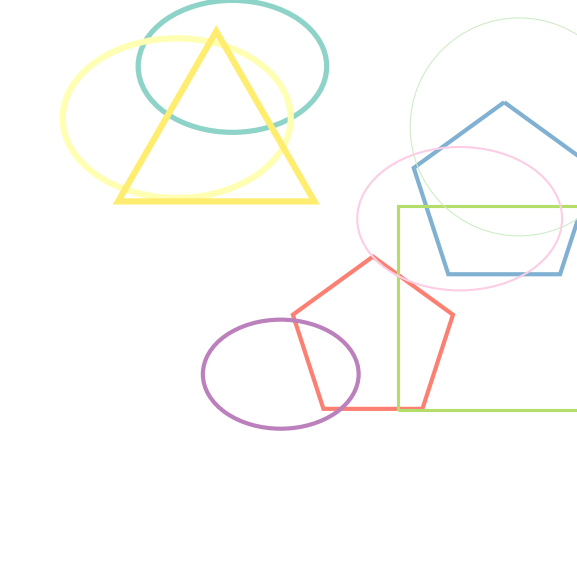[{"shape": "oval", "thickness": 2.5, "radius": 0.82, "center": [0.402, 0.884]}, {"shape": "oval", "thickness": 3, "radius": 0.99, "center": [0.306, 0.795]}, {"shape": "pentagon", "thickness": 2, "radius": 0.73, "center": [0.646, 0.409]}, {"shape": "pentagon", "thickness": 2, "radius": 0.82, "center": [0.873, 0.657]}, {"shape": "square", "thickness": 1.5, "radius": 0.89, "center": [0.867, 0.466]}, {"shape": "oval", "thickness": 1, "radius": 0.89, "center": [0.796, 0.62]}, {"shape": "oval", "thickness": 2, "radius": 0.67, "center": [0.486, 0.351]}, {"shape": "circle", "thickness": 0.5, "radius": 0.94, "center": [0.899, 0.779]}, {"shape": "triangle", "thickness": 3, "radius": 0.98, "center": [0.374, 0.749]}]